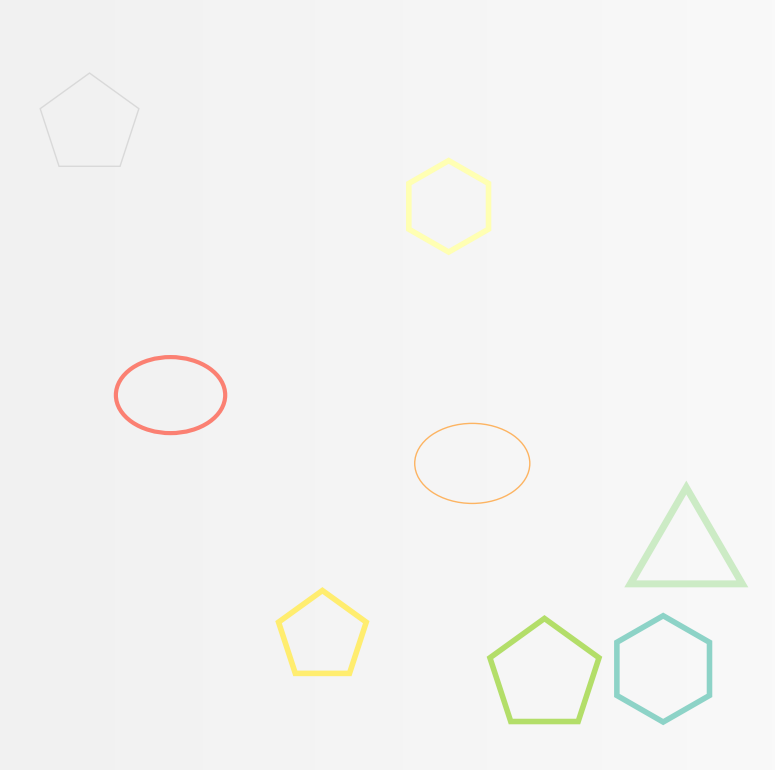[{"shape": "hexagon", "thickness": 2, "radius": 0.35, "center": [0.856, 0.131]}, {"shape": "hexagon", "thickness": 2, "radius": 0.3, "center": [0.579, 0.732]}, {"shape": "oval", "thickness": 1.5, "radius": 0.35, "center": [0.22, 0.487]}, {"shape": "oval", "thickness": 0.5, "radius": 0.37, "center": [0.609, 0.398]}, {"shape": "pentagon", "thickness": 2, "radius": 0.37, "center": [0.703, 0.123]}, {"shape": "pentagon", "thickness": 0.5, "radius": 0.33, "center": [0.116, 0.838]}, {"shape": "triangle", "thickness": 2.5, "radius": 0.42, "center": [0.886, 0.283]}, {"shape": "pentagon", "thickness": 2, "radius": 0.3, "center": [0.416, 0.174]}]